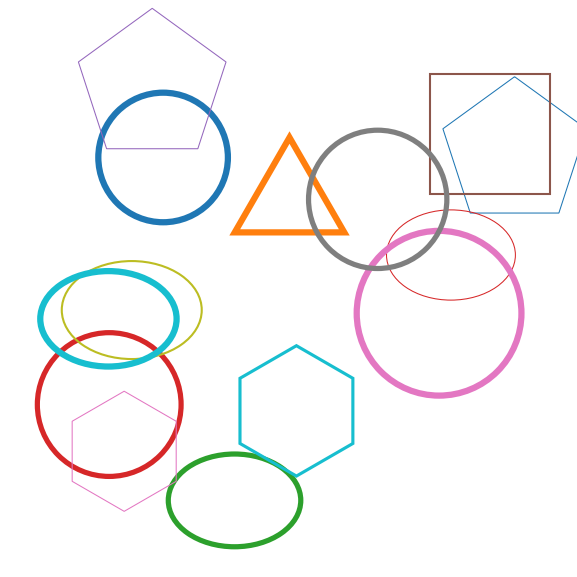[{"shape": "circle", "thickness": 3, "radius": 0.56, "center": [0.282, 0.726]}, {"shape": "pentagon", "thickness": 0.5, "radius": 0.65, "center": [0.891, 0.736]}, {"shape": "triangle", "thickness": 3, "radius": 0.55, "center": [0.501, 0.651]}, {"shape": "oval", "thickness": 2.5, "radius": 0.57, "center": [0.406, 0.133]}, {"shape": "circle", "thickness": 2.5, "radius": 0.62, "center": [0.189, 0.299]}, {"shape": "oval", "thickness": 0.5, "radius": 0.56, "center": [0.781, 0.558]}, {"shape": "pentagon", "thickness": 0.5, "radius": 0.67, "center": [0.264, 0.85]}, {"shape": "square", "thickness": 1, "radius": 0.52, "center": [0.849, 0.767]}, {"shape": "hexagon", "thickness": 0.5, "radius": 0.52, "center": [0.215, 0.218]}, {"shape": "circle", "thickness": 3, "radius": 0.71, "center": [0.76, 0.457]}, {"shape": "circle", "thickness": 2.5, "radius": 0.6, "center": [0.654, 0.654]}, {"shape": "oval", "thickness": 1, "radius": 0.61, "center": [0.228, 0.462]}, {"shape": "hexagon", "thickness": 1.5, "radius": 0.56, "center": [0.513, 0.288]}, {"shape": "oval", "thickness": 3, "radius": 0.59, "center": [0.188, 0.447]}]